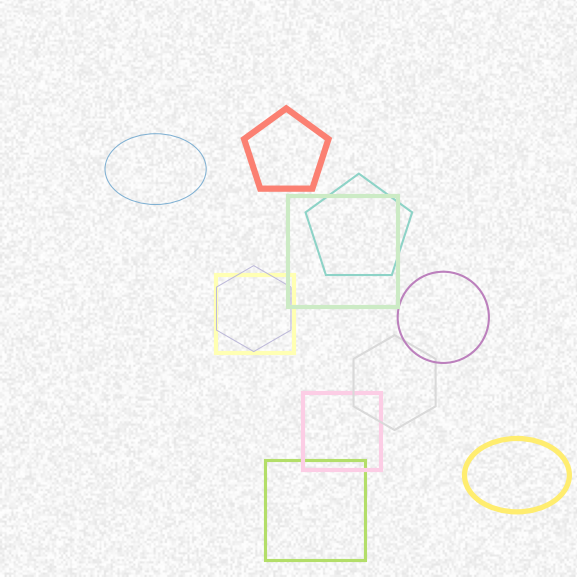[{"shape": "pentagon", "thickness": 1, "radius": 0.49, "center": [0.621, 0.601]}, {"shape": "square", "thickness": 2, "radius": 0.34, "center": [0.441, 0.455]}, {"shape": "hexagon", "thickness": 0.5, "radius": 0.37, "center": [0.439, 0.465]}, {"shape": "pentagon", "thickness": 3, "radius": 0.38, "center": [0.496, 0.735]}, {"shape": "oval", "thickness": 0.5, "radius": 0.44, "center": [0.269, 0.706]}, {"shape": "square", "thickness": 1.5, "radius": 0.43, "center": [0.546, 0.116]}, {"shape": "square", "thickness": 2, "radius": 0.33, "center": [0.592, 0.252]}, {"shape": "hexagon", "thickness": 1, "radius": 0.41, "center": [0.683, 0.337]}, {"shape": "circle", "thickness": 1, "radius": 0.39, "center": [0.768, 0.45]}, {"shape": "square", "thickness": 2, "radius": 0.48, "center": [0.594, 0.564]}, {"shape": "oval", "thickness": 2.5, "radius": 0.45, "center": [0.895, 0.176]}]